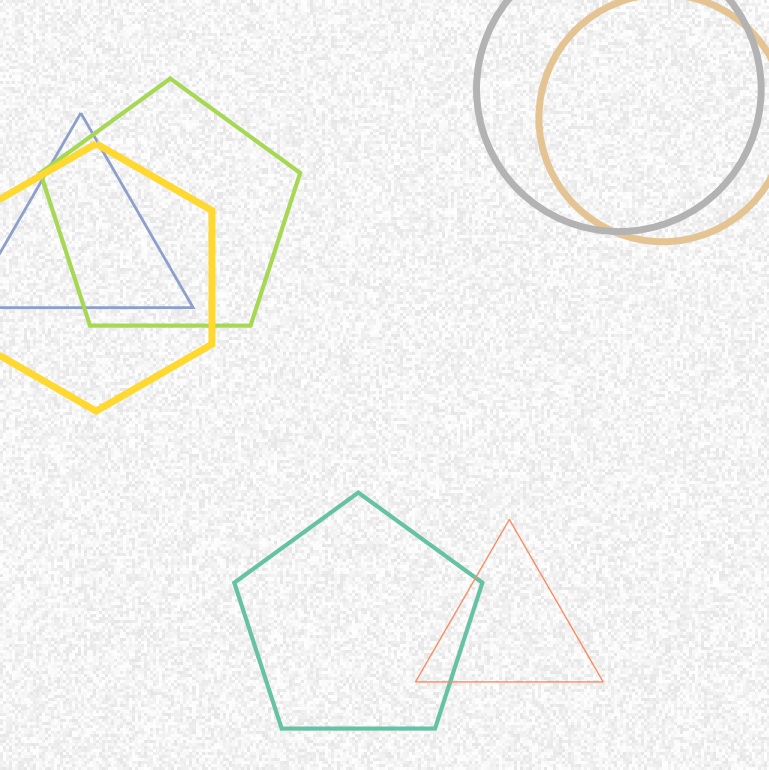[{"shape": "pentagon", "thickness": 1.5, "radius": 0.85, "center": [0.465, 0.191]}, {"shape": "triangle", "thickness": 0.5, "radius": 0.7, "center": [0.661, 0.185]}, {"shape": "triangle", "thickness": 1, "radius": 0.84, "center": [0.105, 0.685]}, {"shape": "pentagon", "thickness": 1.5, "radius": 0.89, "center": [0.221, 0.721]}, {"shape": "hexagon", "thickness": 2.5, "radius": 0.87, "center": [0.125, 0.64]}, {"shape": "circle", "thickness": 2.5, "radius": 0.8, "center": [0.861, 0.847]}, {"shape": "circle", "thickness": 2.5, "radius": 0.92, "center": [0.804, 0.884]}]